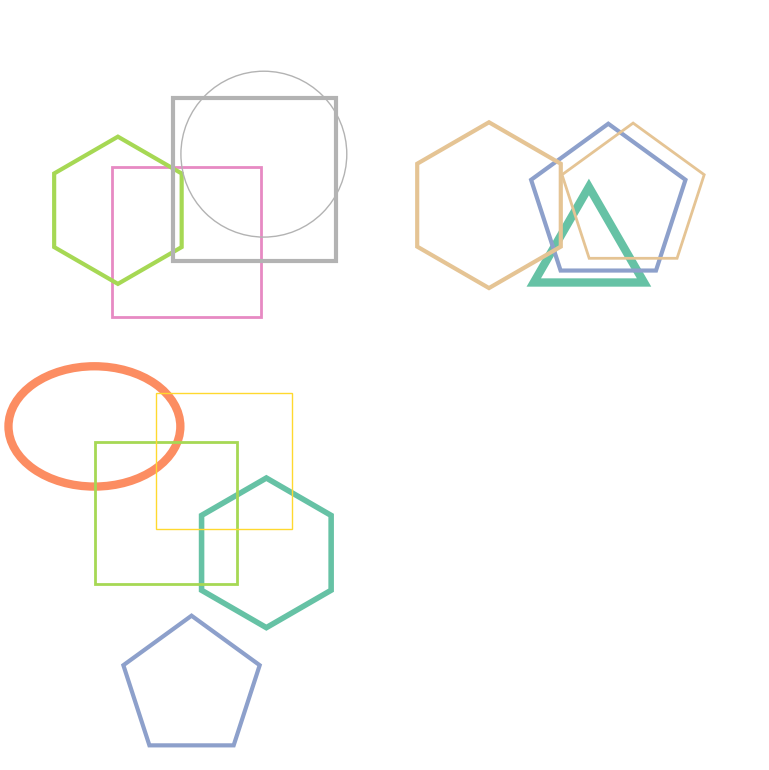[{"shape": "hexagon", "thickness": 2, "radius": 0.49, "center": [0.346, 0.282]}, {"shape": "triangle", "thickness": 3, "radius": 0.41, "center": [0.765, 0.674]}, {"shape": "oval", "thickness": 3, "radius": 0.56, "center": [0.123, 0.446]}, {"shape": "pentagon", "thickness": 1.5, "radius": 0.53, "center": [0.79, 0.734]}, {"shape": "pentagon", "thickness": 1.5, "radius": 0.47, "center": [0.249, 0.107]}, {"shape": "square", "thickness": 1, "radius": 0.49, "center": [0.242, 0.686]}, {"shape": "hexagon", "thickness": 1.5, "radius": 0.48, "center": [0.153, 0.727]}, {"shape": "square", "thickness": 1, "radius": 0.46, "center": [0.215, 0.333]}, {"shape": "square", "thickness": 0.5, "radius": 0.44, "center": [0.291, 0.401]}, {"shape": "pentagon", "thickness": 1, "radius": 0.49, "center": [0.822, 0.743]}, {"shape": "hexagon", "thickness": 1.5, "radius": 0.54, "center": [0.635, 0.734]}, {"shape": "square", "thickness": 1.5, "radius": 0.53, "center": [0.33, 0.767]}, {"shape": "circle", "thickness": 0.5, "radius": 0.54, "center": [0.343, 0.8]}]